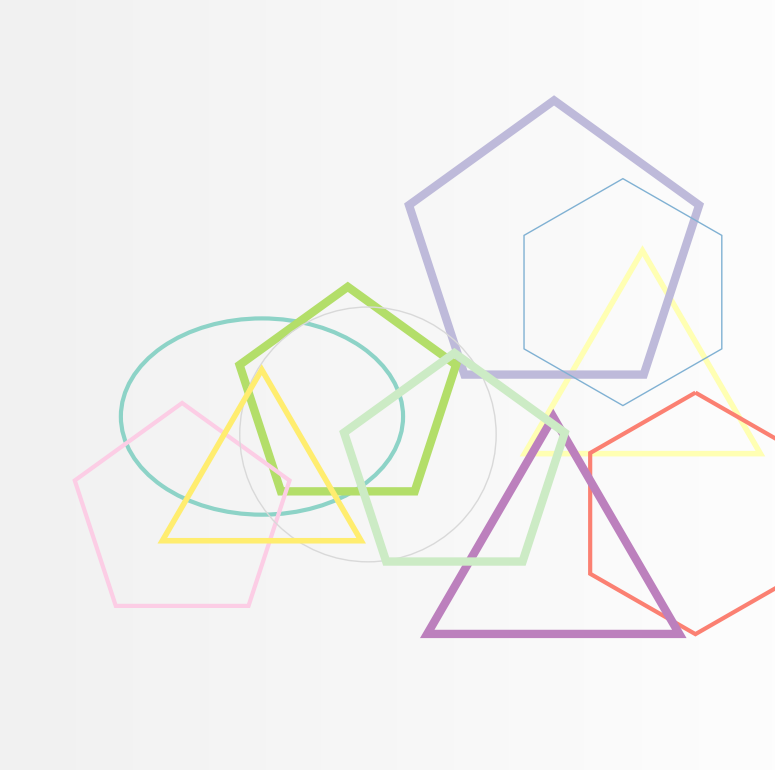[{"shape": "oval", "thickness": 1.5, "radius": 0.91, "center": [0.338, 0.459]}, {"shape": "triangle", "thickness": 2, "radius": 0.88, "center": [0.829, 0.499]}, {"shape": "pentagon", "thickness": 3, "radius": 0.98, "center": [0.715, 0.673]}, {"shape": "hexagon", "thickness": 1.5, "radius": 0.78, "center": [0.897, 0.333]}, {"shape": "hexagon", "thickness": 0.5, "radius": 0.74, "center": [0.804, 0.621]}, {"shape": "pentagon", "thickness": 3, "radius": 0.73, "center": [0.449, 0.481]}, {"shape": "pentagon", "thickness": 1.5, "radius": 0.73, "center": [0.235, 0.331]}, {"shape": "circle", "thickness": 0.5, "radius": 0.83, "center": [0.475, 0.436]}, {"shape": "triangle", "thickness": 3, "radius": 0.94, "center": [0.714, 0.271]}, {"shape": "pentagon", "thickness": 3, "radius": 0.75, "center": [0.586, 0.392]}, {"shape": "triangle", "thickness": 2, "radius": 0.74, "center": [0.338, 0.372]}]